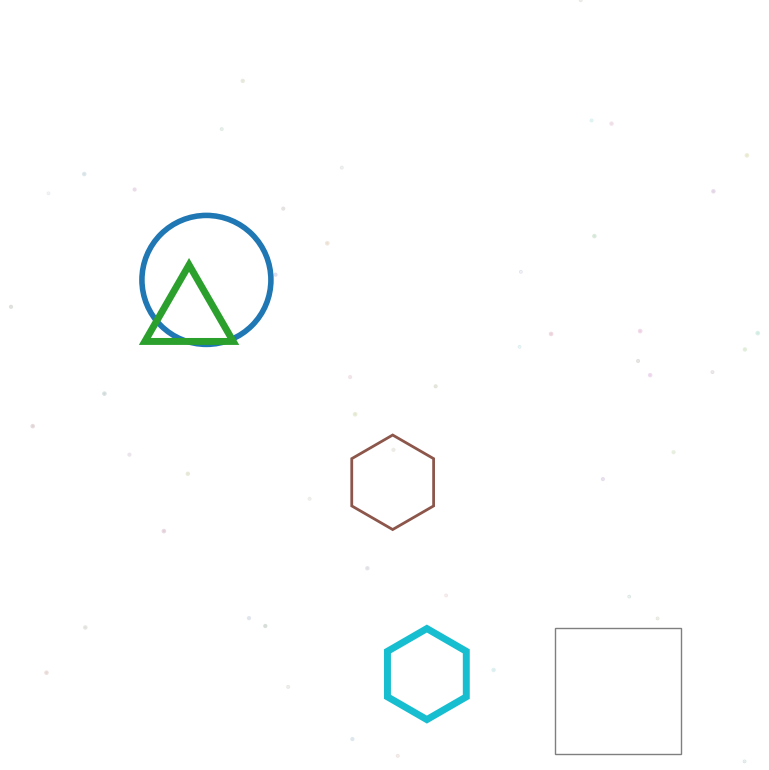[{"shape": "circle", "thickness": 2, "radius": 0.42, "center": [0.268, 0.636]}, {"shape": "triangle", "thickness": 2.5, "radius": 0.33, "center": [0.246, 0.59]}, {"shape": "hexagon", "thickness": 1, "radius": 0.31, "center": [0.51, 0.374]}, {"shape": "square", "thickness": 0.5, "radius": 0.41, "center": [0.802, 0.102]}, {"shape": "hexagon", "thickness": 2.5, "radius": 0.3, "center": [0.554, 0.125]}]